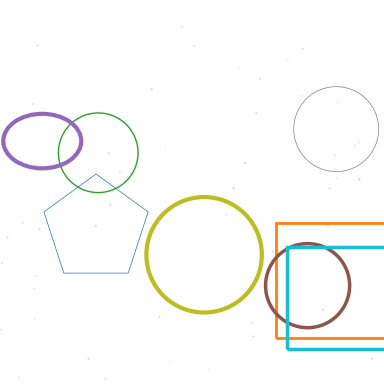[{"shape": "pentagon", "thickness": 0.5, "radius": 0.71, "center": [0.249, 0.406]}, {"shape": "square", "thickness": 2, "radius": 0.75, "center": [0.867, 0.271]}, {"shape": "circle", "thickness": 1, "radius": 0.52, "center": [0.255, 0.603]}, {"shape": "oval", "thickness": 3, "radius": 0.51, "center": [0.11, 0.634]}, {"shape": "circle", "thickness": 2.5, "radius": 0.55, "center": [0.799, 0.258]}, {"shape": "circle", "thickness": 0.5, "radius": 0.55, "center": [0.873, 0.665]}, {"shape": "circle", "thickness": 3, "radius": 0.75, "center": [0.53, 0.338]}, {"shape": "square", "thickness": 2.5, "radius": 0.66, "center": [0.877, 0.226]}]